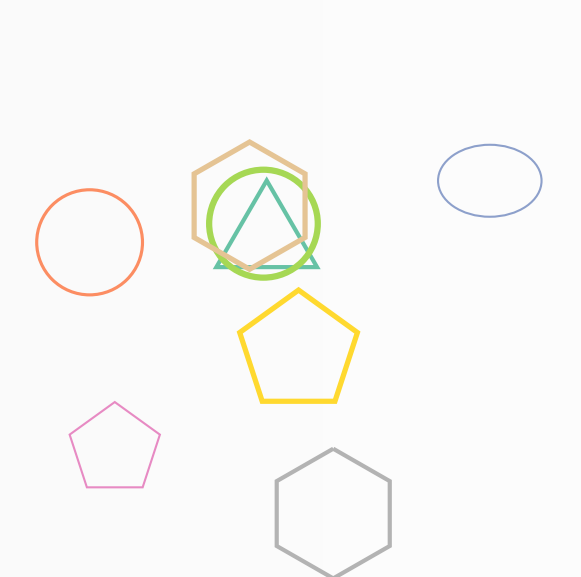[{"shape": "triangle", "thickness": 2, "radius": 0.5, "center": [0.459, 0.587]}, {"shape": "circle", "thickness": 1.5, "radius": 0.45, "center": [0.154, 0.58]}, {"shape": "oval", "thickness": 1, "radius": 0.45, "center": [0.843, 0.686]}, {"shape": "pentagon", "thickness": 1, "radius": 0.41, "center": [0.197, 0.221]}, {"shape": "circle", "thickness": 3, "radius": 0.47, "center": [0.453, 0.612]}, {"shape": "pentagon", "thickness": 2.5, "radius": 0.53, "center": [0.514, 0.39]}, {"shape": "hexagon", "thickness": 2.5, "radius": 0.55, "center": [0.429, 0.643]}, {"shape": "hexagon", "thickness": 2, "radius": 0.56, "center": [0.573, 0.11]}]